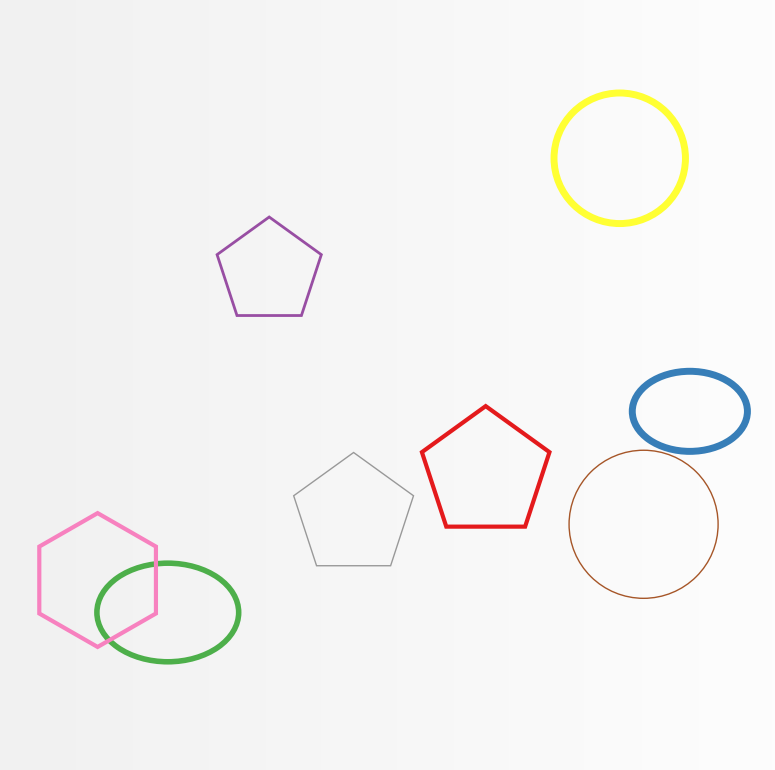[{"shape": "pentagon", "thickness": 1.5, "radius": 0.43, "center": [0.627, 0.386]}, {"shape": "oval", "thickness": 2.5, "radius": 0.37, "center": [0.89, 0.466]}, {"shape": "oval", "thickness": 2, "radius": 0.46, "center": [0.217, 0.205]}, {"shape": "pentagon", "thickness": 1, "radius": 0.35, "center": [0.347, 0.647]}, {"shape": "circle", "thickness": 2.5, "radius": 0.42, "center": [0.8, 0.794]}, {"shape": "circle", "thickness": 0.5, "radius": 0.48, "center": [0.83, 0.319]}, {"shape": "hexagon", "thickness": 1.5, "radius": 0.43, "center": [0.126, 0.247]}, {"shape": "pentagon", "thickness": 0.5, "radius": 0.41, "center": [0.456, 0.331]}]